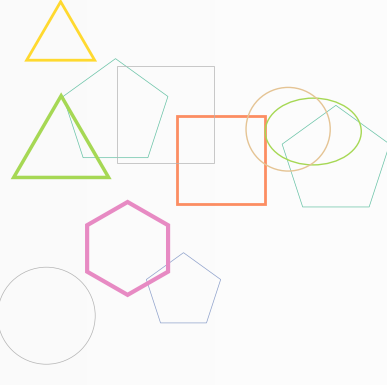[{"shape": "pentagon", "thickness": 0.5, "radius": 0.73, "center": [0.867, 0.58]}, {"shape": "pentagon", "thickness": 0.5, "radius": 0.71, "center": [0.298, 0.705]}, {"shape": "square", "thickness": 2, "radius": 0.57, "center": [0.57, 0.584]}, {"shape": "pentagon", "thickness": 0.5, "radius": 0.5, "center": [0.474, 0.243]}, {"shape": "hexagon", "thickness": 3, "radius": 0.6, "center": [0.329, 0.355]}, {"shape": "triangle", "thickness": 2.5, "radius": 0.71, "center": [0.158, 0.61]}, {"shape": "oval", "thickness": 1, "radius": 0.62, "center": [0.808, 0.658]}, {"shape": "triangle", "thickness": 2, "radius": 0.51, "center": [0.157, 0.894]}, {"shape": "circle", "thickness": 1, "radius": 0.54, "center": [0.744, 0.664]}, {"shape": "square", "thickness": 0.5, "radius": 0.63, "center": [0.427, 0.704]}, {"shape": "circle", "thickness": 0.5, "radius": 0.63, "center": [0.12, 0.18]}]